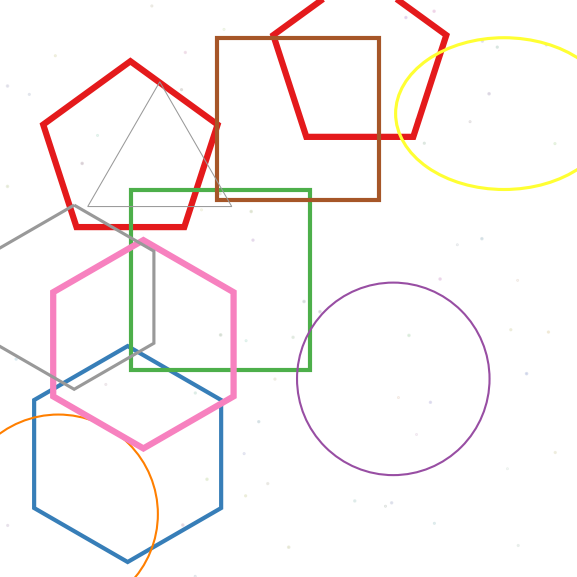[{"shape": "pentagon", "thickness": 3, "radius": 0.79, "center": [0.226, 0.734]}, {"shape": "pentagon", "thickness": 3, "radius": 0.79, "center": [0.623, 0.89]}, {"shape": "hexagon", "thickness": 2, "radius": 0.93, "center": [0.221, 0.213]}, {"shape": "square", "thickness": 2, "radius": 0.78, "center": [0.381, 0.514]}, {"shape": "circle", "thickness": 1, "radius": 0.83, "center": [0.681, 0.343]}, {"shape": "circle", "thickness": 1, "radius": 0.86, "center": [0.101, 0.109]}, {"shape": "oval", "thickness": 1.5, "radius": 0.94, "center": [0.873, 0.802]}, {"shape": "square", "thickness": 2, "radius": 0.7, "center": [0.516, 0.793]}, {"shape": "hexagon", "thickness": 3, "radius": 0.9, "center": [0.248, 0.403]}, {"shape": "hexagon", "thickness": 1.5, "radius": 0.8, "center": [0.128, 0.485]}, {"shape": "triangle", "thickness": 0.5, "radius": 0.72, "center": [0.277, 0.713]}]